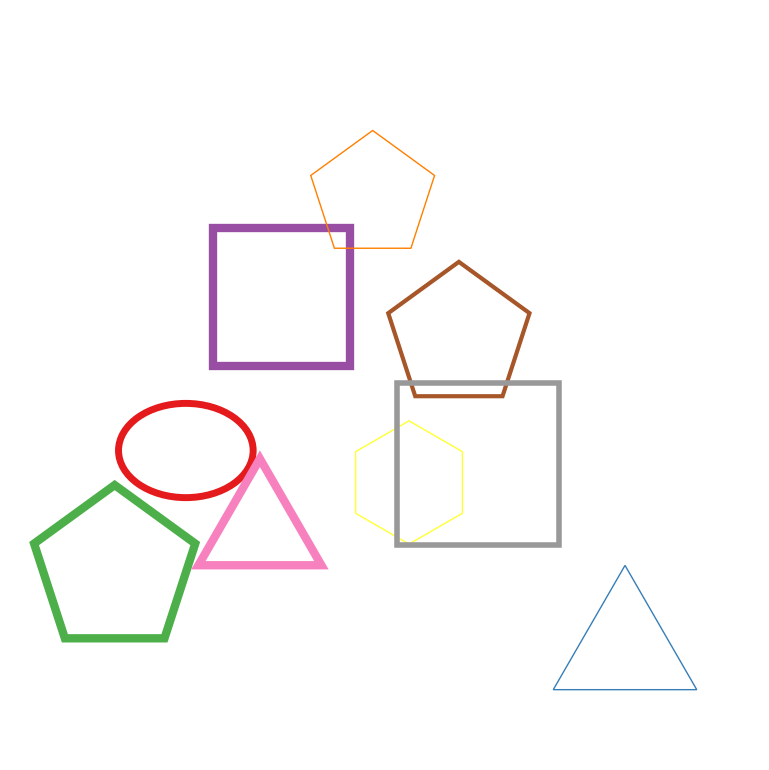[{"shape": "oval", "thickness": 2.5, "radius": 0.44, "center": [0.241, 0.415]}, {"shape": "triangle", "thickness": 0.5, "radius": 0.54, "center": [0.812, 0.158]}, {"shape": "pentagon", "thickness": 3, "radius": 0.55, "center": [0.149, 0.26]}, {"shape": "square", "thickness": 3, "radius": 0.45, "center": [0.365, 0.614]}, {"shape": "pentagon", "thickness": 0.5, "radius": 0.42, "center": [0.484, 0.746]}, {"shape": "hexagon", "thickness": 0.5, "radius": 0.4, "center": [0.531, 0.373]}, {"shape": "pentagon", "thickness": 1.5, "radius": 0.48, "center": [0.596, 0.563]}, {"shape": "triangle", "thickness": 3, "radius": 0.46, "center": [0.338, 0.312]}, {"shape": "square", "thickness": 2, "radius": 0.52, "center": [0.621, 0.397]}]